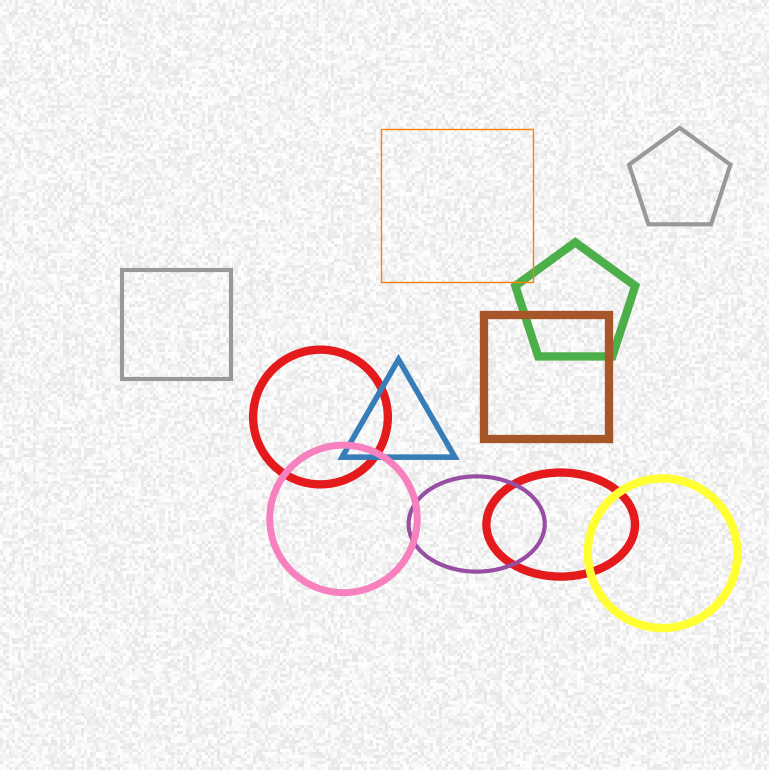[{"shape": "oval", "thickness": 3, "radius": 0.48, "center": [0.728, 0.319]}, {"shape": "circle", "thickness": 3, "radius": 0.44, "center": [0.416, 0.458]}, {"shape": "triangle", "thickness": 2, "radius": 0.42, "center": [0.518, 0.449]}, {"shape": "pentagon", "thickness": 3, "radius": 0.41, "center": [0.747, 0.603]}, {"shape": "oval", "thickness": 1.5, "radius": 0.44, "center": [0.619, 0.319]}, {"shape": "square", "thickness": 0.5, "radius": 0.49, "center": [0.594, 0.733]}, {"shape": "circle", "thickness": 3, "radius": 0.49, "center": [0.861, 0.282]}, {"shape": "square", "thickness": 3, "radius": 0.4, "center": [0.71, 0.511]}, {"shape": "circle", "thickness": 2.5, "radius": 0.48, "center": [0.446, 0.326]}, {"shape": "square", "thickness": 1.5, "radius": 0.36, "center": [0.229, 0.579]}, {"shape": "pentagon", "thickness": 1.5, "radius": 0.35, "center": [0.883, 0.765]}]